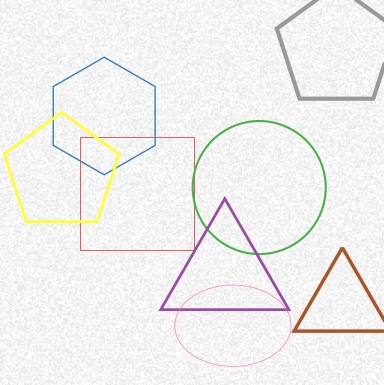[{"shape": "square", "thickness": 0.5, "radius": 0.73, "center": [0.356, 0.498]}, {"shape": "hexagon", "thickness": 1, "radius": 0.76, "center": [0.271, 0.699]}, {"shape": "circle", "thickness": 1.5, "radius": 0.86, "center": [0.673, 0.513]}, {"shape": "triangle", "thickness": 2, "radius": 0.96, "center": [0.584, 0.292]}, {"shape": "pentagon", "thickness": 2, "radius": 0.78, "center": [0.16, 0.551]}, {"shape": "triangle", "thickness": 2.5, "radius": 0.72, "center": [0.889, 0.212]}, {"shape": "oval", "thickness": 0.5, "radius": 0.75, "center": [0.605, 0.154]}, {"shape": "pentagon", "thickness": 3, "radius": 0.81, "center": [0.874, 0.875]}]